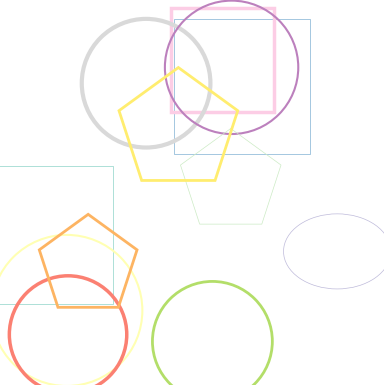[{"shape": "square", "thickness": 0.5, "radius": 0.9, "center": [0.114, 0.39]}, {"shape": "circle", "thickness": 1.5, "radius": 0.98, "center": [0.174, 0.194]}, {"shape": "oval", "thickness": 0.5, "radius": 0.7, "center": [0.876, 0.347]}, {"shape": "circle", "thickness": 2.5, "radius": 0.76, "center": [0.177, 0.131]}, {"shape": "square", "thickness": 0.5, "radius": 0.88, "center": [0.629, 0.775]}, {"shape": "pentagon", "thickness": 2, "radius": 0.67, "center": [0.229, 0.31]}, {"shape": "circle", "thickness": 2, "radius": 0.78, "center": [0.552, 0.113]}, {"shape": "square", "thickness": 2.5, "radius": 0.67, "center": [0.577, 0.844]}, {"shape": "circle", "thickness": 3, "radius": 0.84, "center": [0.379, 0.784]}, {"shape": "circle", "thickness": 1.5, "radius": 0.87, "center": [0.602, 0.825]}, {"shape": "pentagon", "thickness": 0.5, "radius": 0.69, "center": [0.599, 0.529]}, {"shape": "pentagon", "thickness": 2, "radius": 0.81, "center": [0.463, 0.662]}]